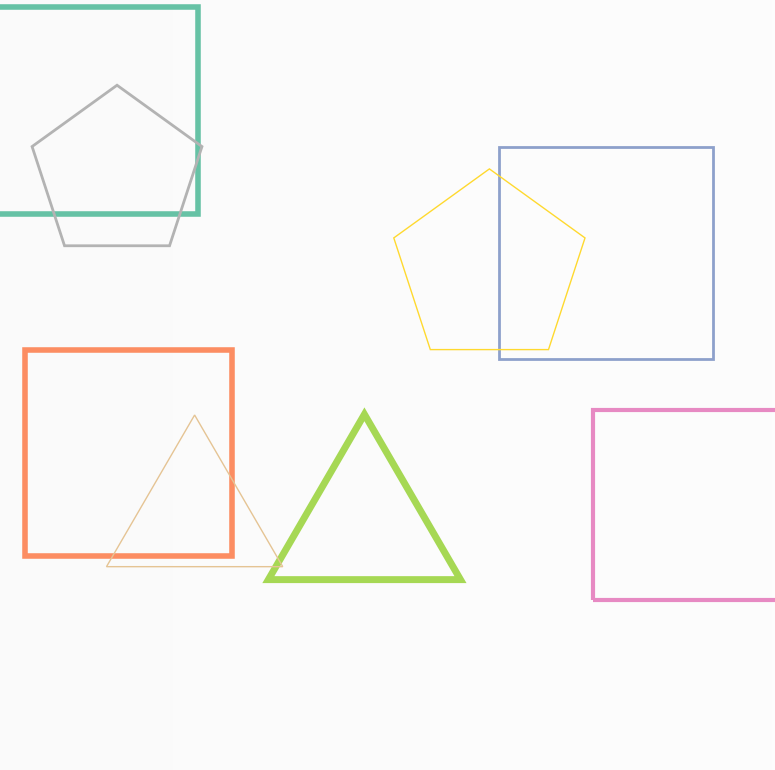[{"shape": "square", "thickness": 2, "radius": 0.67, "center": [0.121, 0.857]}, {"shape": "square", "thickness": 2, "radius": 0.67, "center": [0.166, 0.412]}, {"shape": "square", "thickness": 1, "radius": 0.69, "center": [0.782, 0.672]}, {"shape": "square", "thickness": 1.5, "radius": 0.62, "center": [0.889, 0.344]}, {"shape": "triangle", "thickness": 2.5, "radius": 0.72, "center": [0.47, 0.319]}, {"shape": "pentagon", "thickness": 0.5, "radius": 0.65, "center": [0.631, 0.651]}, {"shape": "triangle", "thickness": 0.5, "radius": 0.66, "center": [0.251, 0.33]}, {"shape": "pentagon", "thickness": 1, "radius": 0.58, "center": [0.151, 0.774]}]